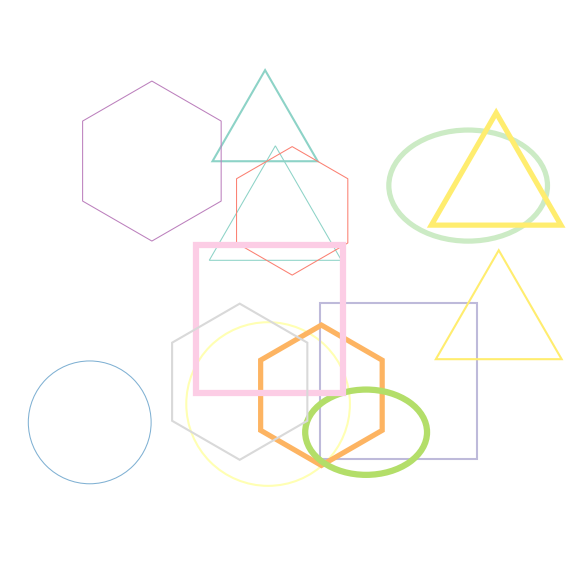[{"shape": "triangle", "thickness": 1, "radius": 0.53, "center": [0.459, 0.773]}, {"shape": "triangle", "thickness": 0.5, "radius": 0.66, "center": [0.477, 0.614]}, {"shape": "circle", "thickness": 1, "radius": 0.71, "center": [0.464, 0.3]}, {"shape": "square", "thickness": 1, "radius": 0.68, "center": [0.69, 0.34]}, {"shape": "hexagon", "thickness": 0.5, "radius": 0.56, "center": [0.506, 0.634]}, {"shape": "circle", "thickness": 0.5, "radius": 0.53, "center": [0.155, 0.268]}, {"shape": "hexagon", "thickness": 2.5, "radius": 0.61, "center": [0.557, 0.315]}, {"shape": "oval", "thickness": 3, "radius": 0.53, "center": [0.634, 0.251]}, {"shape": "square", "thickness": 3, "radius": 0.64, "center": [0.466, 0.447]}, {"shape": "hexagon", "thickness": 1, "radius": 0.68, "center": [0.415, 0.338]}, {"shape": "hexagon", "thickness": 0.5, "radius": 0.69, "center": [0.263, 0.72]}, {"shape": "oval", "thickness": 2.5, "radius": 0.69, "center": [0.811, 0.678]}, {"shape": "triangle", "thickness": 2.5, "radius": 0.65, "center": [0.859, 0.674]}, {"shape": "triangle", "thickness": 1, "radius": 0.63, "center": [0.864, 0.44]}]